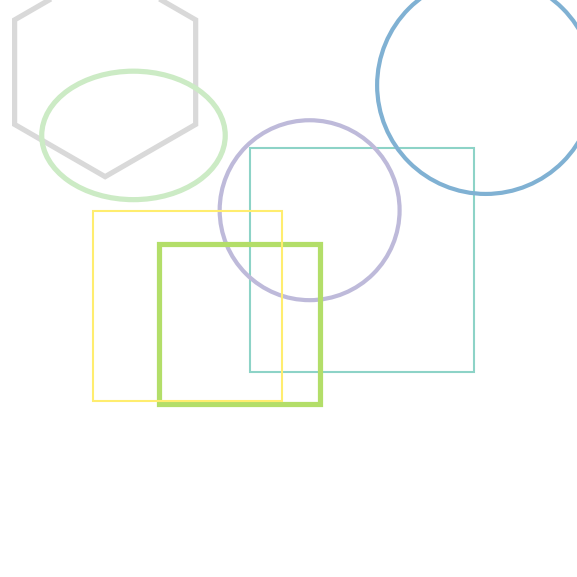[{"shape": "square", "thickness": 1, "radius": 0.97, "center": [0.626, 0.549]}, {"shape": "circle", "thickness": 2, "radius": 0.78, "center": [0.536, 0.635]}, {"shape": "circle", "thickness": 2, "radius": 0.94, "center": [0.841, 0.851]}, {"shape": "square", "thickness": 2.5, "radius": 0.7, "center": [0.415, 0.438]}, {"shape": "hexagon", "thickness": 2.5, "radius": 0.9, "center": [0.182, 0.874]}, {"shape": "oval", "thickness": 2.5, "radius": 0.79, "center": [0.231, 0.765]}, {"shape": "square", "thickness": 1, "radius": 0.82, "center": [0.324, 0.469]}]